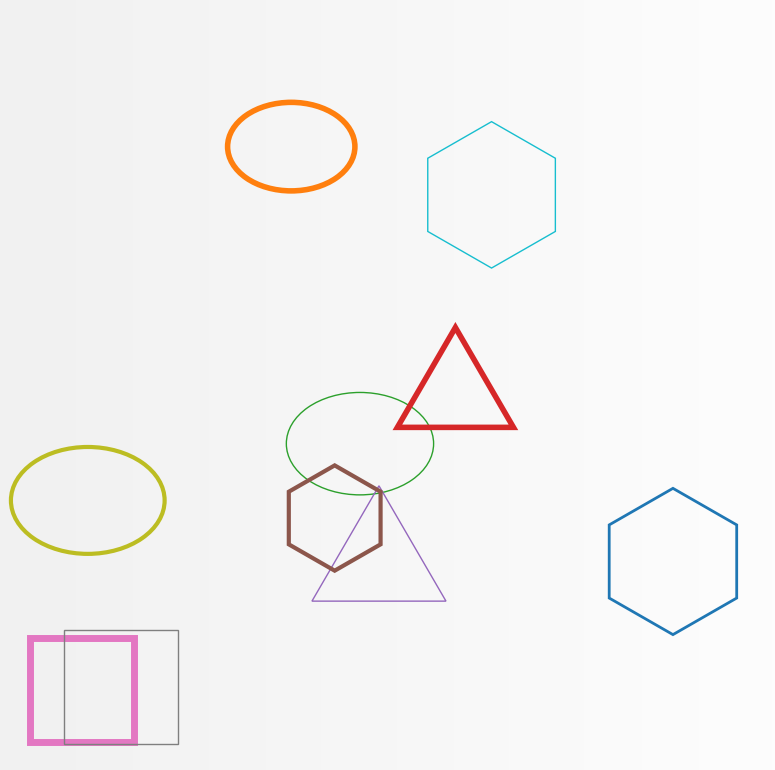[{"shape": "hexagon", "thickness": 1, "radius": 0.47, "center": [0.868, 0.271]}, {"shape": "oval", "thickness": 2, "radius": 0.41, "center": [0.376, 0.81]}, {"shape": "oval", "thickness": 0.5, "radius": 0.48, "center": [0.464, 0.424]}, {"shape": "triangle", "thickness": 2, "radius": 0.43, "center": [0.588, 0.488]}, {"shape": "triangle", "thickness": 0.5, "radius": 0.5, "center": [0.489, 0.269]}, {"shape": "hexagon", "thickness": 1.5, "radius": 0.34, "center": [0.432, 0.327]}, {"shape": "square", "thickness": 2.5, "radius": 0.33, "center": [0.106, 0.104]}, {"shape": "square", "thickness": 0.5, "radius": 0.37, "center": [0.156, 0.108]}, {"shape": "oval", "thickness": 1.5, "radius": 0.5, "center": [0.113, 0.35]}, {"shape": "hexagon", "thickness": 0.5, "radius": 0.48, "center": [0.634, 0.747]}]